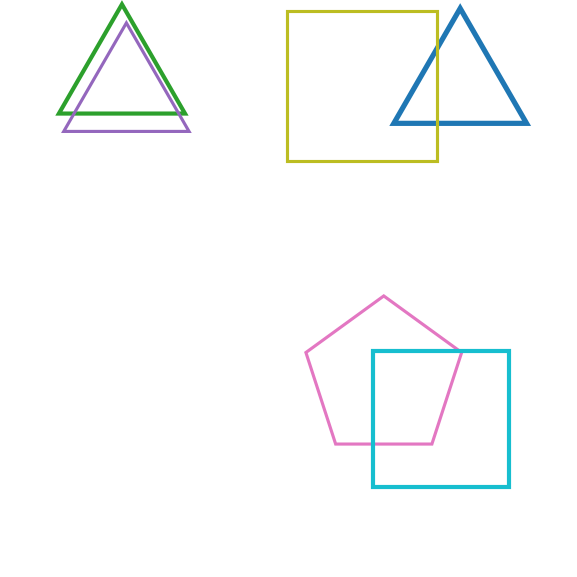[{"shape": "triangle", "thickness": 2.5, "radius": 0.66, "center": [0.797, 0.852]}, {"shape": "triangle", "thickness": 2, "radius": 0.63, "center": [0.211, 0.866]}, {"shape": "triangle", "thickness": 1.5, "radius": 0.63, "center": [0.219, 0.834]}, {"shape": "pentagon", "thickness": 1.5, "radius": 0.71, "center": [0.665, 0.345]}, {"shape": "square", "thickness": 1.5, "radius": 0.65, "center": [0.627, 0.85]}, {"shape": "square", "thickness": 2, "radius": 0.59, "center": [0.763, 0.274]}]